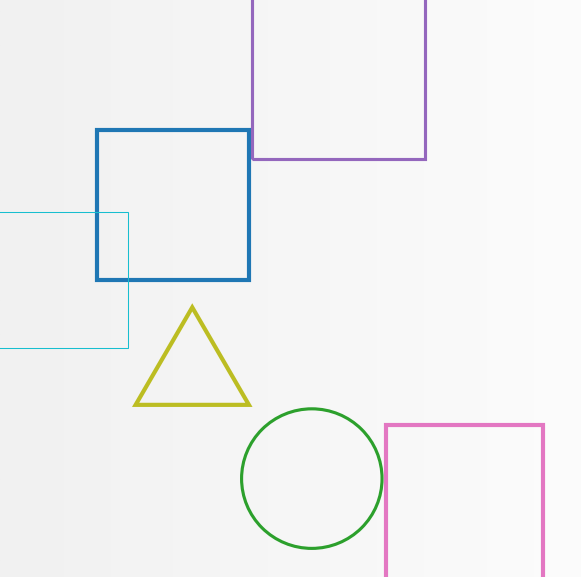[{"shape": "square", "thickness": 2, "radius": 0.65, "center": [0.297, 0.644]}, {"shape": "circle", "thickness": 1.5, "radius": 0.6, "center": [0.536, 0.17]}, {"shape": "square", "thickness": 1.5, "radius": 0.74, "center": [0.583, 0.873]}, {"shape": "square", "thickness": 2, "radius": 0.68, "center": [0.799, 0.128]}, {"shape": "triangle", "thickness": 2, "radius": 0.56, "center": [0.331, 0.354]}, {"shape": "square", "thickness": 0.5, "radius": 0.59, "center": [0.103, 0.514]}]